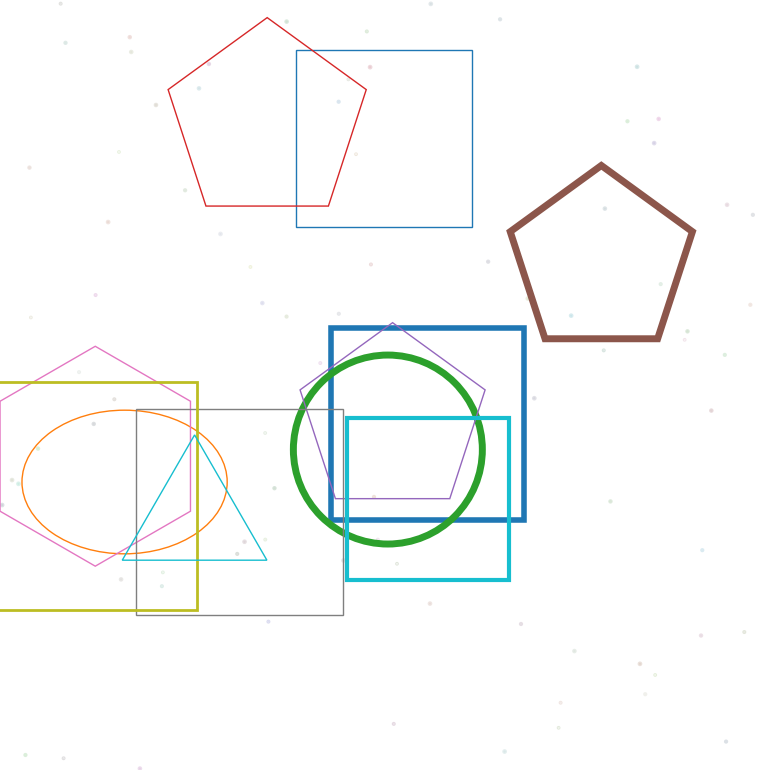[{"shape": "square", "thickness": 0.5, "radius": 0.57, "center": [0.499, 0.82]}, {"shape": "square", "thickness": 2, "radius": 0.63, "center": [0.555, 0.45]}, {"shape": "oval", "thickness": 0.5, "radius": 0.67, "center": [0.162, 0.374]}, {"shape": "circle", "thickness": 2.5, "radius": 0.61, "center": [0.504, 0.416]}, {"shape": "pentagon", "thickness": 0.5, "radius": 0.68, "center": [0.347, 0.842]}, {"shape": "pentagon", "thickness": 0.5, "radius": 0.63, "center": [0.51, 0.455]}, {"shape": "pentagon", "thickness": 2.5, "radius": 0.62, "center": [0.781, 0.661]}, {"shape": "hexagon", "thickness": 0.5, "radius": 0.71, "center": [0.124, 0.407]}, {"shape": "square", "thickness": 0.5, "radius": 0.67, "center": [0.311, 0.335]}, {"shape": "square", "thickness": 1, "radius": 0.74, "center": [0.108, 0.355]}, {"shape": "square", "thickness": 1.5, "radius": 0.53, "center": [0.556, 0.351]}, {"shape": "triangle", "thickness": 0.5, "radius": 0.54, "center": [0.253, 0.327]}]